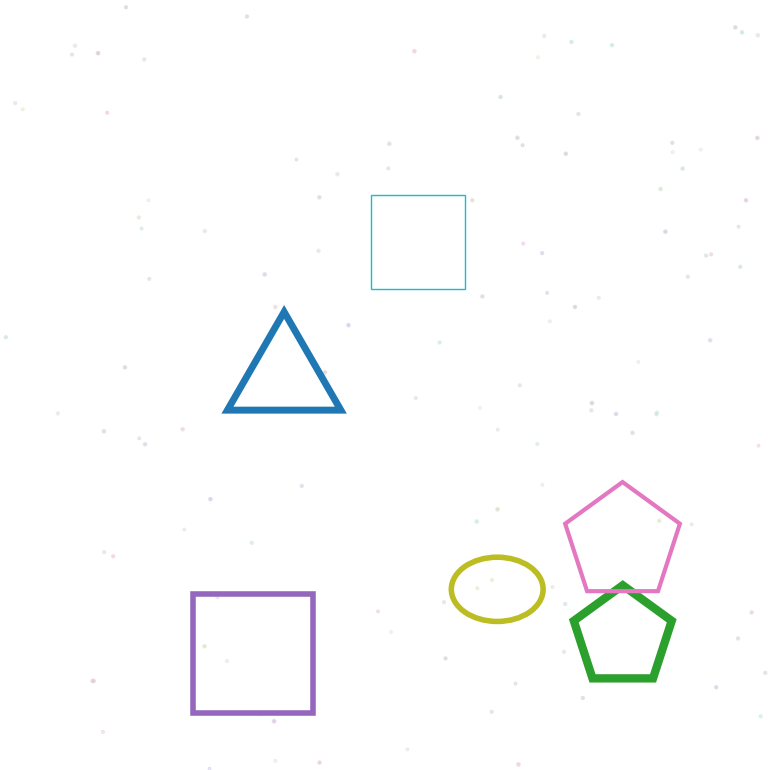[{"shape": "triangle", "thickness": 2.5, "radius": 0.43, "center": [0.369, 0.51]}, {"shape": "pentagon", "thickness": 3, "radius": 0.33, "center": [0.809, 0.173]}, {"shape": "square", "thickness": 2, "radius": 0.39, "center": [0.329, 0.151]}, {"shape": "pentagon", "thickness": 1.5, "radius": 0.39, "center": [0.808, 0.296]}, {"shape": "oval", "thickness": 2, "radius": 0.3, "center": [0.646, 0.235]}, {"shape": "square", "thickness": 0.5, "radius": 0.31, "center": [0.543, 0.686]}]